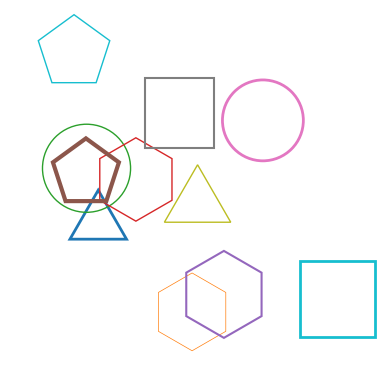[{"shape": "triangle", "thickness": 2, "radius": 0.42, "center": [0.255, 0.421]}, {"shape": "hexagon", "thickness": 0.5, "radius": 0.51, "center": [0.499, 0.19]}, {"shape": "circle", "thickness": 1, "radius": 0.57, "center": [0.225, 0.563]}, {"shape": "hexagon", "thickness": 1, "radius": 0.54, "center": [0.353, 0.534]}, {"shape": "hexagon", "thickness": 1.5, "radius": 0.56, "center": [0.582, 0.235]}, {"shape": "pentagon", "thickness": 3, "radius": 0.45, "center": [0.223, 0.55]}, {"shape": "circle", "thickness": 2, "radius": 0.53, "center": [0.683, 0.687]}, {"shape": "square", "thickness": 1.5, "radius": 0.45, "center": [0.467, 0.707]}, {"shape": "triangle", "thickness": 1, "radius": 0.5, "center": [0.513, 0.473]}, {"shape": "pentagon", "thickness": 1, "radius": 0.49, "center": [0.192, 0.864]}, {"shape": "square", "thickness": 2, "radius": 0.49, "center": [0.877, 0.223]}]